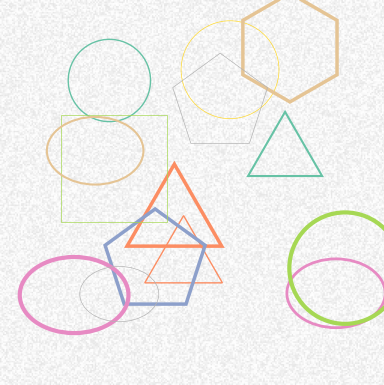[{"shape": "triangle", "thickness": 1.5, "radius": 0.56, "center": [0.74, 0.598]}, {"shape": "circle", "thickness": 1, "radius": 0.53, "center": [0.284, 0.791]}, {"shape": "triangle", "thickness": 2.5, "radius": 0.71, "center": [0.453, 0.432]}, {"shape": "triangle", "thickness": 1, "radius": 0.58, "center": [0.477, 0.324]}, {"shape": "pentagon", "thickness": 2.5, "radius": 0.68, "center": [0.403, 0.321]}, {"shape": "oval", "thickness": 2, "radius": 0.64, "center": [0.873, 0.238]}, {"shape": "oval", "thickness": 3, "radius": 0.71, "center": [0.193, 0.234]}, {"shape": "circle", "thickness": 3, "radius": 0.72, "center": [0.896, 0.304]}, {"shape": "square", "thickness": 0.5, "radius": 0.69, "center": [0.296, 0.562]}, {"shape": "circle", "thickness": 0.5, "radius": 0.64, "center": [0.597, 0.819]}, {"shape": "oval", "thickness": 1.5, "radius": 0.63, "center": [0.247, 0.608]}, {"shape": "hexagon", "thickness": 2.5, "radius": 0.71, "center": [0.753, 0.877]}, {"shape": "oval", "thickness": 0.5, "radius": 0.51, "center": [0.31, 0.236]}, {"shape": "pentagon", "thickness": 0.5, "radius": 0.65, "center": [0.572, 0.732]}]